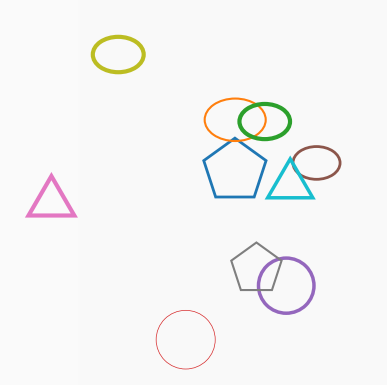[{"shape": "pentagon", "thickness": 2, "radius": 0.42, "center": [0.606, 0.557]}, {"shape": "oval", "thickness": 1.5, "radius": 0.39, "center": [0.607, 0.689]}, {"shape": "oval", "thickness": 3, "radius": 0.33, "center": [0.683, 0.684]}, {"shape": "circle", "thickness": 0.5, "radius": 0.38, "center": [0.479, 0.118]}, {"shape": "circle", "thickness": 2.5, "radius": 0.36, "center": [0.739, 0.258]}, {"shape": "oval", "thickness": 2, "radius": 0.3, "center": [0.817, 0.577]}, {"shape": "triangle", "thickness": 3, "radius": 0.34, "center": [0.133, 0.474]}, {"shape": "pentagon", "thickness": 1.5, "radius": 0.34, "center": [0.662, 0.302]}, {"shape": "oval", "thickness": 3, "radius": 0.33, "center": [0.305, 0.858]}, {"shape": "triangle", "thickness": 2.5, "radius": 0.34, "center": [0.749, 0.52]}]